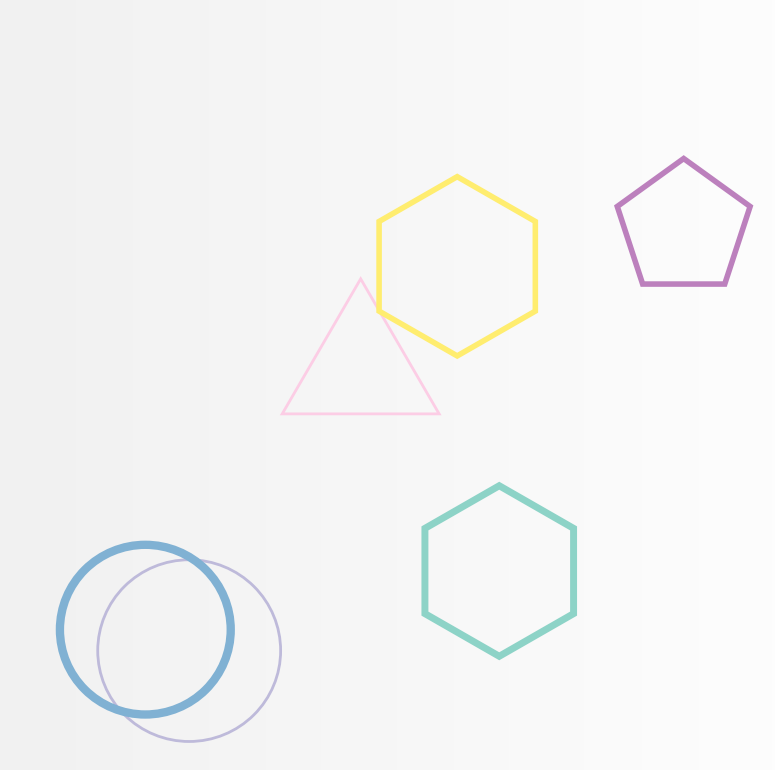[{"shape": "hexagon", "thickness": 2.5, "radius": 0.55, "center": [0.644, 0.258]}, {"shape": "circle", "thickness": 1, "radius": 0.59, "center": [0.244, 0.155]}, {"shape": "circle", "thickness": 3, "radius": 0.55, "center": [0.188, 0.182]}, {"shape": "triangle", "thickness": 1, "radius": 0.58, "center": [0.465, 0.521]}, {"shape": "pentagon", "thickness": 2, "radius": 0.45, "center": [0.882, 0.704]}, {"shape": "hexagon", "thickness": 2, "radius": 0.58, "center": [0.59, 0.654]}]